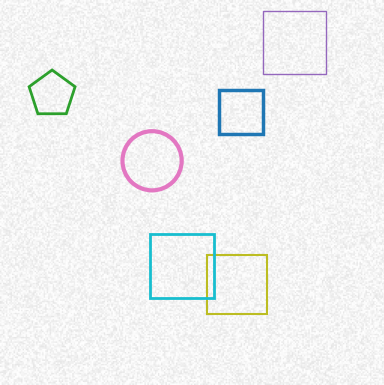[{"shape": "square", "thickness": 2.5, "radius": 0.29, "center": [0.627, 0.71]}, {"shape": "pentagon", "thickness": 2, "radius": 0.31, "center": [0.135, 0.755]}, {"shape": "square", "thickness": 1, "radius": 0.41, "center": [0.764, 0.889]}, {"shape": "circle", "thickness": 3, "radius": 0.38, "center": [0.395, 0.582]}, {"shape": "square", "thickness": 1.5, "radius": 0.39, "center": [0.616, 0.261]}, {"shape": "square", "thickness": 2, "radius": 0.42, "center": [0.472, 0.309]}]